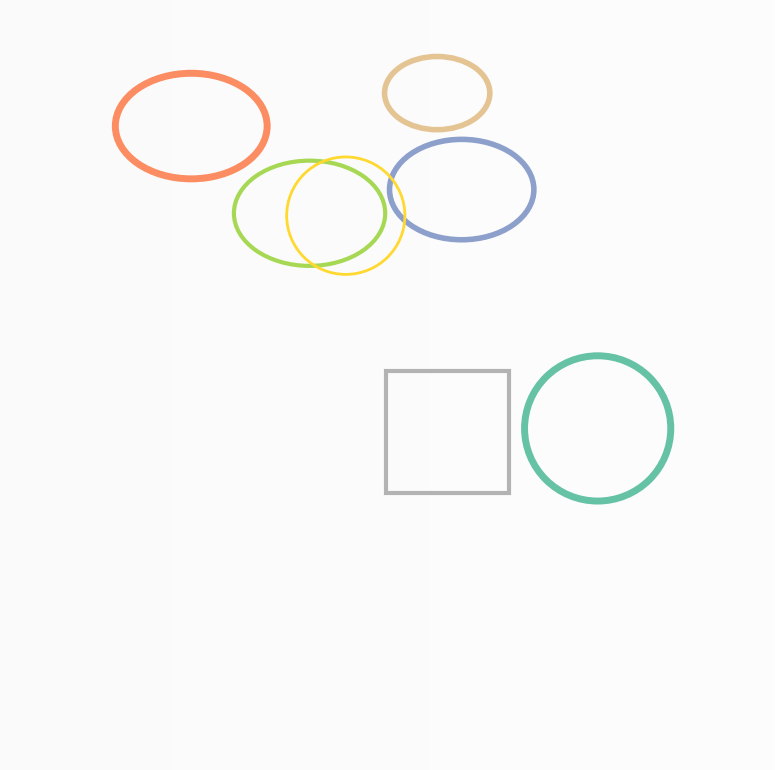[{"shape": "circle", "thickness": 2.5, "radius": 0.47, "center": [0.771, 0.444]}, {"shape": "oval", "thickness": 2.5, "radius": 0.49, "center": [0.247, 0.836]}, {"shape": "oval", "thickness": 2, "radius": 0.47, "center": [0.596, 0.754]}, {"shape": "oval", "thickness": 1.5, "radius": 0.49, "center": [0.399, 0.723]}, {"shape": "circle", "thickness": 1, "radius": 0.38, "center": [0.446, 0.72]}, {"shape": "oval", "thickness": 2, "radius": 0.34, "center": [0.564, 0.879]}, {"shape": "square", "thickness": 1.5, "radius": 0.4, "center": [0.577, 0.439]}]